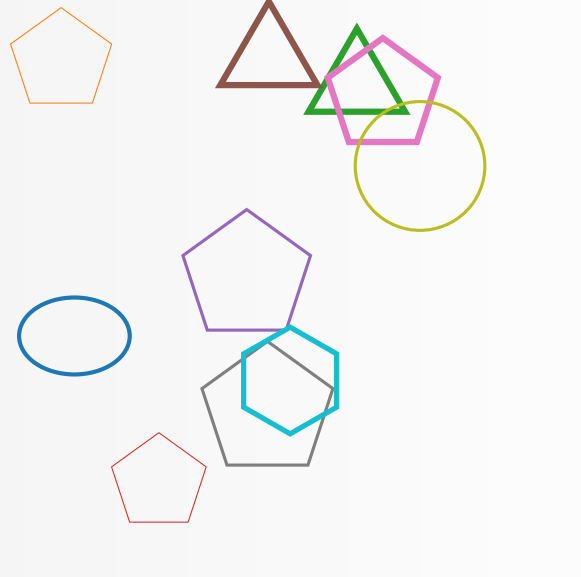[{"shape": "oval", "thickness": 2, "radius": 0.48, "center": [0.128, 0.417]}, {"shape": "pentagon", "thickness": 0.5, "radius": 0.46, "center": [0.105, 0.895]}, {"shape": "triangle", "thickness": 3, "radius": 0.48, "center": [0.614, 0.854]}, {"shape": "pentagon", "thickness": 0.5, "radius": 0.43, "center": [0.273, 0.164]}, {"shape": "pentagon", "thickness": 1.5, "radius": 0.58, "center": [0.424, 0.521]}, {"shape": "triangle", "thickness": 3, "radius": 0.48, "center": [0.463, 0.9]}, {"shape": "pentagon", "thickness": 3, "radius": 0.5, "center": [0.659, 0.834]}, {"shape": "pentagon", "thickness": 1.5, "radius": 0.59, "center": [0.46, 0.29]}, {"shape": "circle", "thickness": 1.5, "radius": 0.56, "center": [0.723, 0.712]}, {"shape": "hexagon", "thickness": 2.5, "radius": 0.46, "center": [0.499, 0.34]}]